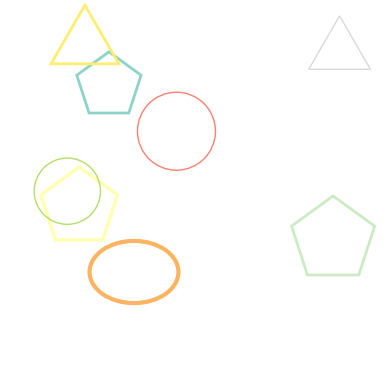[{"shape": "pentagon", "thickness": 2, "radius": 0.44, "center": [0.283, 0.777]}, {"shape": "pentagon", "thickness": 2.5, "radius": 0.52, "center": [0.205, 0.462]}, {"shape": "circle", "thickness": 1, "radius": 0.51, "center": [0.458, 0.659]}, {"shape": "oval", "thickness": 3, "radius": 0.58, "center": [0.348, 0.293]}, {"shape": "circle", "thickness": 1, "radius": 0.43, "center": [0.175, 0.503]}, {"shape": "triangle", "thickness": 1, "radius": 0.46, "center": [0.882, 0.866]}, {"shape": "pentagon", "thickness": 2, "radius": 0.57, "center": [0.865, 0.378]}, {"shape": "triangle", "thickness": 2, "radius": 0.51, "center": [0.221, 0.885]}]